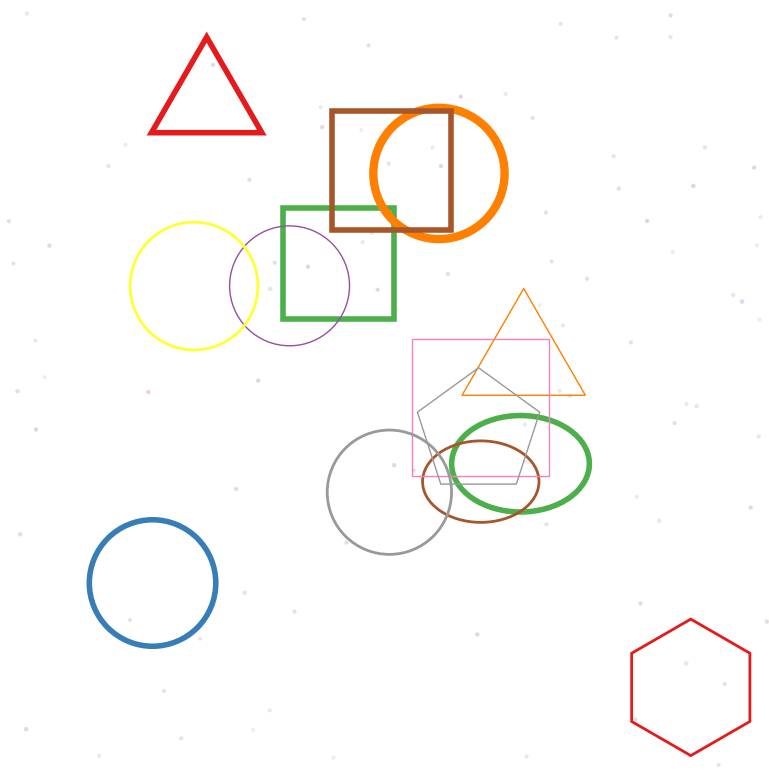[{"shape": "triangle", "thickness": 2, "radius": 0.41, "center": [0.268, 0.869]}, {"shape": "hexagon", "thickness": 1, "radius": 0.44, "center": [0.897, 0.107]}, {"shape": "circle", "thickness": 2, "radius": 0.41, "center": [0.198, 0.243]}, {"shape": "oval", "thickness": 2, "radius": 0.45, "center": [0.676, 0.398]}, {"shape": "square", "thickness": 2, "radius": 0.36, "center": [0.44, 0.658]}, {"shape": "circle", "thickness": 0.5, "radius": 0.39, "center": [0.376, 0.629]}, {"shape": "triangle", "thickness": 0.5, "radius": 0.46, "center": [0.68, 0.533]}, {"shape": "circle", "thickness": 3, "radius": 0.43, "center": [0.57, 0.775]}, {"shape": "circle", "thickness": 1, "radius": 0.41, "center": [0.252, 0.628]}, {"shape": "oval", "thickness": 1, "radius": 0.38, "center": [0.624, 0.375]}, {"shape": "square", "thickness": 2, "radius": 0.39, "center": [0.509, 0.779]}, {"shape": "square", "thickness": 0.5, "radius": 0.44, "center": [0.624, 0.471]}, {"shape": "circle", "thickness": 1, "radius": 0.4, "center": [0.506, 0.361]}, {"shape": "pentagon", "thickness": 0.5, "radius": 0.42, "center": [0.622, 0.439]}]